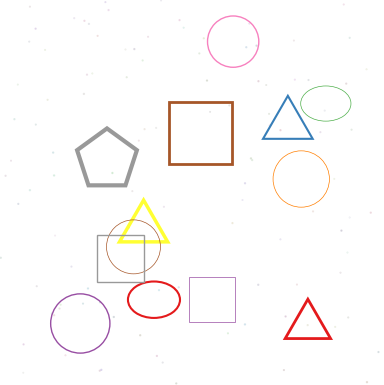[{"shape": "oval", "thickness": 1.5, "radius": 0.34, "center": [0.4, 0.222]}, {"shape": "triangle", "thickness": 2, "radius": 0.34, "center": [0.8, 0.155]}, {"shape": "triangle", "thickness": 1.5, "radius": 0.37, "center": [0.748, 0.677]}, {"shape": "oval", "thickness": 0.5, "radius": 0.33, "center": [0.846, 0.731]}, {"shape": "circle", "thickness": 1, "radius": 0.38, "center": [0.209, 0.16]}, {"shape": "square", "thickness": 0.5, "radius": 0.29, "center": [0.55, 0.221]}, {"shape": "circle", "thickness": 0.5, "radius": 0.37, "center": [0.782, 0.535]}, {"shape": "triangle", "thickness": 2.5, "radius": 0.36, "center": [0.373, 0.408]}, {"shape": "square", "thickness": 2, "radius": 0.41, "center": [0.52, 0.655]}, {"shape": "circle", "thickness": 0.5, "radius": 0.35, "center": [0.347, 0.359]}, {"shape": "circle", "thickness": 1, "radius": 0.33, "center": [0.606, 0.892]}, {"shape": "pentagon", "thickness": 3, "radius": 0.41, "center": [0.278, 0.585]}, {"shape": "square", "thickness": 1, "radius": 0.3, "center": [0.313, 0.329]}]